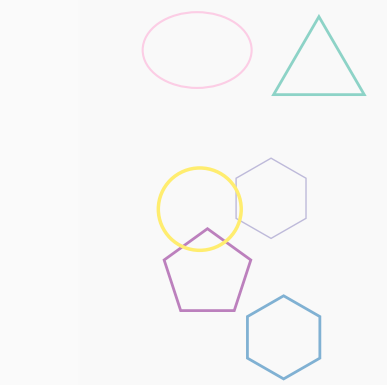[{"shape": "triangle", "thickness": 2, "radius": 0.68, "center": [0.823, 0.822]}, {"shape": "hexagon", "thickness": 1, "radius": 0.52, "center": [0.699, 0.485]}, {"shape": "hexagon", "thickness": 2, "radius": 0.54, "center": [0.732, 0.124]}, {"shape": "oval", "thickness": 1.5, "radius": 0.7, "center": [0.509, 0.87]}, {"shape": "pentagon", "thickness": 2, "radius": 0.59, "center": [0.535, 0.288]}, {"shape": "circle", "thickness": 2.5, "radius": 0.53, "center": [0.516, 0.457]}]